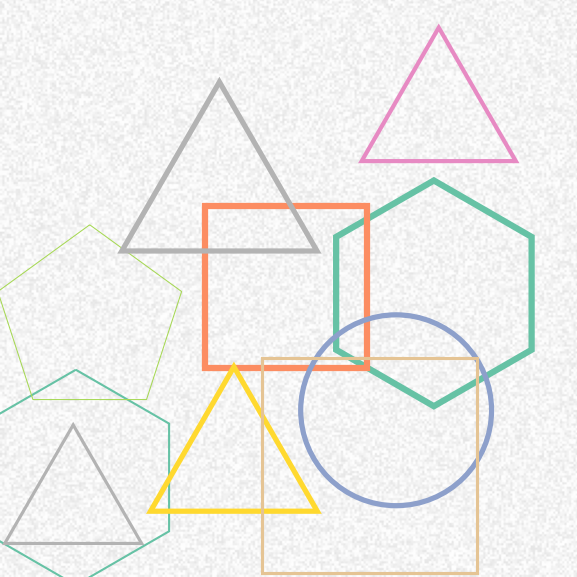[{"shape": "hexagon", "thickness": 3, "radius": 0.98, "center": [0.751, 0.491]}, {"shape": "hexagon", "thickness": 1, "radius": 0.93, "center": [0.131, 0.172]}, {"shape": "square", "thickness": 3, "radius": 0.7, "center": [0.495, 0.502]}, {"shape": "circle", "thickness": 2.5, "radius": 0.83, "center": [0.686, 0.289]}, {"shape": "triangle", "thickness": 2, "radius": 0.77, "center": [0.76, 0.797]}, {"shape": "pentagon", "thickness": 0.5, "radius": 0.84, "center": [0.155, 0.443]}, {"shape": "triangle", "thickness": 2.5, "radius": 0.83, "center": [0.405, 0.197]}, {"shape": "square", "thickness": 1.5, "radius": 0.93, "center": [0.639, 0.193]}, {"shape": "triangle", "thickness": 2.5, "radius": 0.98, "center": [0.38, 0.662]}, {"shape": "triangle", "thickness": 1.5, "radius": 0.68, "center": [0.127, 0.127]}]